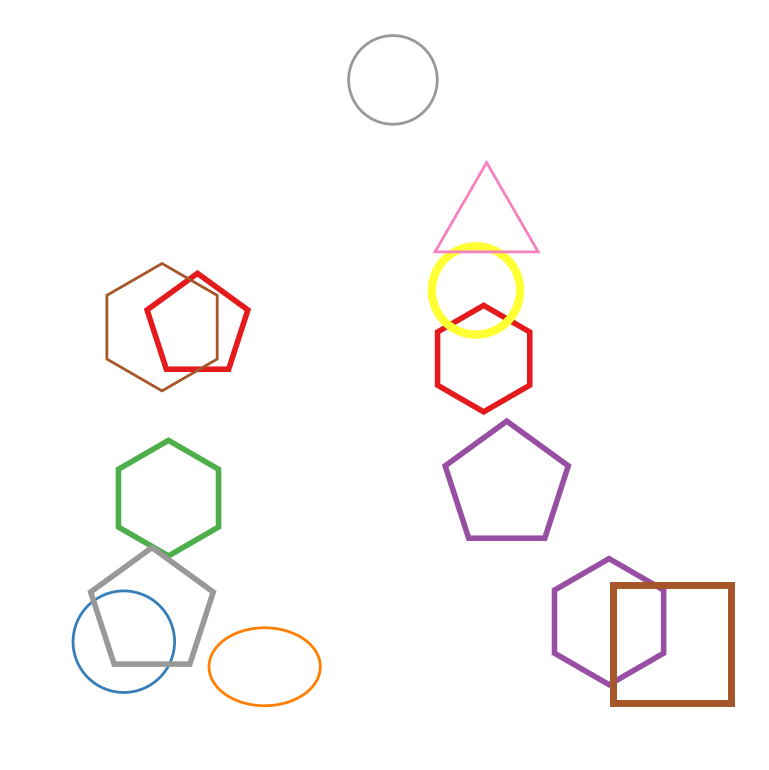[{"shape": "pentagon", "thickness": 2, "radius": 0.34, "center": [0.256, 0.576]}, {"shape": "hexagon", "thickness": 2, "radius": 0.35, "center": [0.628, 0.534]}, {"shape": "circle", "thickness": 1, "radius": 0.33, "center": [0.161, 0.167]}, {"shape": "hexagon", "thickness": 2, "radius": 0.38, "center": [0.219, 0.353]}, {"shape": "pentagon", "thickness": 2, "radius": 0.42, "center": [0.658, 0.369]}, {"shape": "hexagon", "thickness": 2, "radius": 0.41, "center": [0.791, 0.193]}, {"shape": "oval", "thickness": 1, "radius": 0.36, "center": [0.344, 0.134]}, {"shape": "circle", "thickness": 3, "radius": 0.29, "center": [0.618, 0.623]}, {"shape": "hexagon", "thickness": 1, "radius": 0.41, "center": [0.21, 0.575]}, {"shape": "square", "thickness": 2.5, "radius": 0.38, "center": [0.872, 0.164]}, {"shape": "triangle", "thickness": 1, "radius": 0.39, "center": [0.632, 0.712]}, {"shape": "pentagon", "thickness": 2, "radius": 0.42, "center": [0.197, 0.205]}, {"shape": "circle", "thickness": 1, "radius": 0.29, "center": [0.51, 0.896]}]